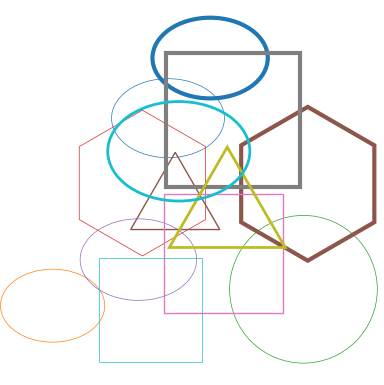[{"shape": "oval", "thickness": 0.5, "radius": 0.73, "center": [0.436, 0.693]}, {"shape": "oval", "thickness": 3, "radius": 0.75, "center": [0.546, 0.849]}, {"shape": "oval", "thickness": 0.5, "radius": 0.68, "center": [0.137, 0.206]}, {"shape": "circle", "thickness": 0.5, "radius": 0.96, "center": [0.788, 0.249]}, {"shape": "hexagon", "thickness": 0.5, "radius": 0.95, "center": [0.37, 0.524]}, {"shape": "oval", "thickness": 0.5, "radius": 0.76, "center": [0.359, 0.326]}, {"shape": "triangle", "thickness": 1, "radius": 0.67, "center": [0.455, 0.471]}, {"shape": "hexagon", "thickness": 3, "radius": 1.0, "center": [0.799, 0.523]}, {"shape": "square", "thickness": 1, "radius": 0.77, "center": [0.58, 0.342]}, {"shape": "square", "thickness": 3, "radius": 0.87, "center": [0.606, 0.688]}, {"shape": "triangle", "thickness": 2, "radius": 0.87, "center": [0.59, 0.444]}, {"shape": "square", "thickness": 0.5, "radius": 0.67, "center": [0.391, 0.195]}, {"shape": "oval", "thickness": 2, "radius": 0.92, "center": [0.464, 0.607]}]